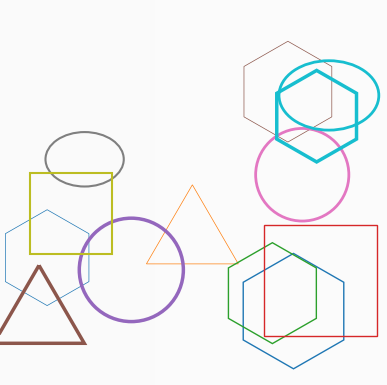[{"shape": "hexagon", "thickness": 1, "radius": 0.75, "center": [0.757, 0.192]}, {"shape": "hexagon", "thickness": 0.5, "radius": 0.62, "center": [0.122, 0.331]}, {"shape": "triangle", "thickness": 0.5, "radius": 0.68, "center": [0.496, 0.383]}, {"shape": "hexagon", "thickness": 1, "radius": 0.65, "center": [0.703, 0.239]}, {"shape": "square", "thickness": 1, "radius": 0.73, "center": [0.827, 0.271]}, {"shape": "circle", "thickness": 2.5, "radius": 0.67, "center": [0.339, 0.299]}, {"shape": "hexagon", "thickness": 0.5, "radius": 0.65, "center": [0.743, 0.762]}, {"shape": "triangle", "thickness": 2.5, "radius": 0.67, "center": [0.101, 0.176]}, {"shape": "circle", "thickness": 2, "radius": 0.6, "center": [0.78, 0.546]}, {"shape": "oval", "thickness": 1.5, "radius": 0.5, "center": [0.218, 0.586]}, {"shape": "square", "thickness": 1.5, "radius": 0.53, "center": [0.182, 0.445]}, {"shape": "oval", "thickness": 2, "radius": 0.64, "center": [0.849, 0.752]}, {"shape": "hexagon", "thickness": 2.5, "radius": 0.59, "center": [0.817, 0.698]}]